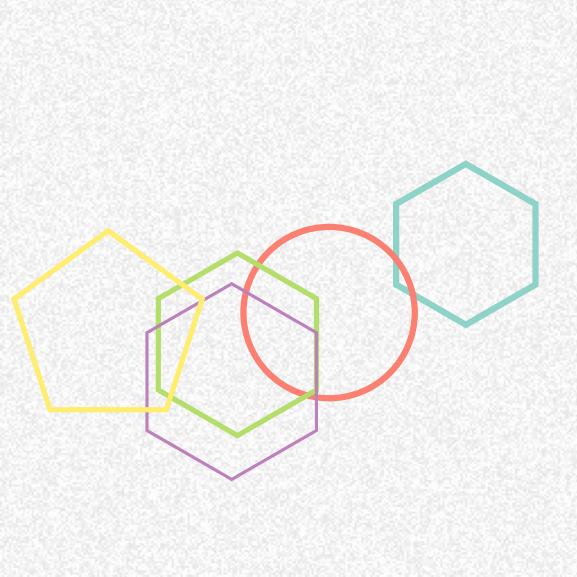[{"shape": "hexagon", "thickness": 3, "radius": 0.7, "center": [0.807, 0.576]}, {"shape": "circle", "thickness": 3, "radius": 0.74, "center": [0.57, 0.458]}, {"shape": "hexagon", "thickness": 2.5, "radius": 0.79, "center": [0.411, 0.403]}, {"shape": "hexagon", "thickness": 1.5, "radius": 0.85, "center": [0.401, 0.338]}, {"shape": "pentagon", "thickness": 2.5, "radius": 0.86, "center": [0.187, 0.428]}]